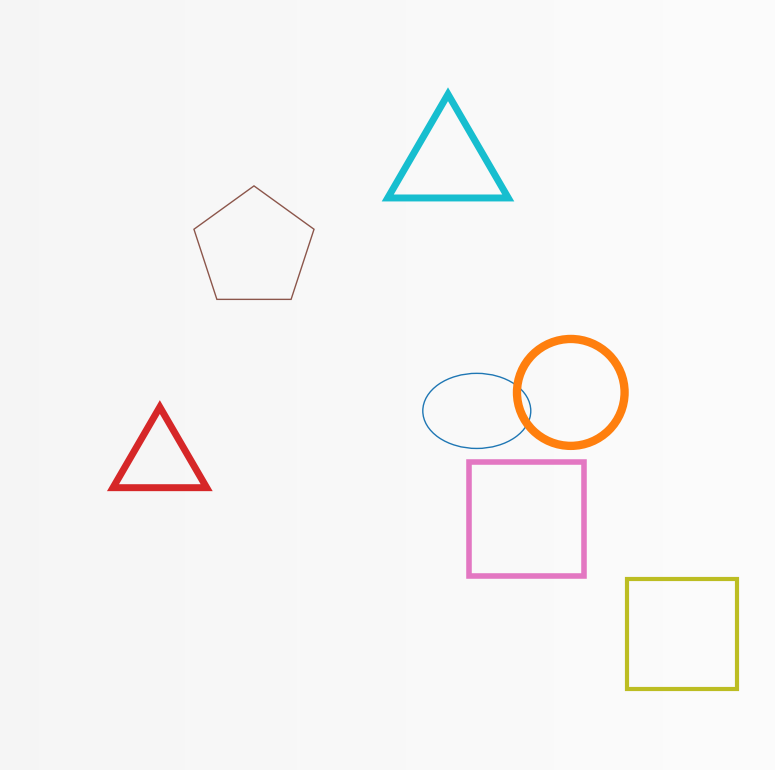[{"shape": "oval", "thickness": 0.5, "radius": 0.35, "center": [0.615, 0.466]}, {"shape": "circle", "thickness": 3, "radius": 0.35, "center": [0.736, 0.49]}, {"shape": "triangle", "thickness": 2.5, "radius": 0.35, "center": [0.206, 0.402]}, {"shape": "pentagon", "thickness": 0.5, "radius": 0.41, "center": [0.328, 0.677]}, {"shape": "square", "thickness": 2, "radius": 0.37, "center": [0.679, 0.326]}, {"shape": "square", "thickness": 1.5, "radius": 0.36, "center": [0.88, 0.176]}, {"shape": "triangle", "thickness": 2.5, "radius": 0.45, "center": [0.578, 0.788]}]